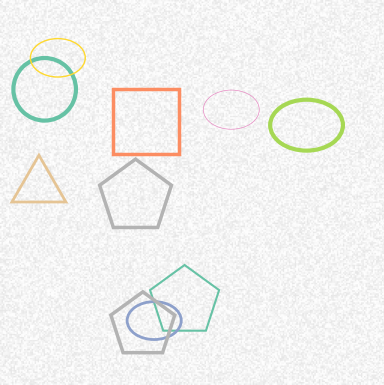[{"shape": "pentagon", "thickness": 1.5, "radius": 0.47, "center": [0.479, 0.217]}, {"shape": "circle", "thickness": 3, "radius": 0.41, "center": [0.116, 0.768]}, {"shape": "square", "thickness": 2.5, "radius": 0.43, "center": [0.38, 0.684]}, {"shape": "oval", "thickness": 2, "radius": 0.35, "center": [0.401, 0.167]}, {"shape": "oval", "thickness": 0.5, "radius": 0.36, "center": [0.601, 0.715]}, {"shape": "oval", "thickness": 3, "radius": 0.47, "center": [0.796, 0.675]}, {"shape": "oval", "thickness": 1, "radius": 0.36, "center": [0.15, 0.85]}, {"shape": "triangle", "thickness": 2, "radius": 0.4, "center": [0.101, 0.516]}, {"shape": "pentagon", "thickness": 2.5, "radius": 0.49, "center": [0.352, 0.489]}, {"shape": "pentagon", "thickness": 2.5, "radius": 0.44, "center": [0.371, 0.155]}]